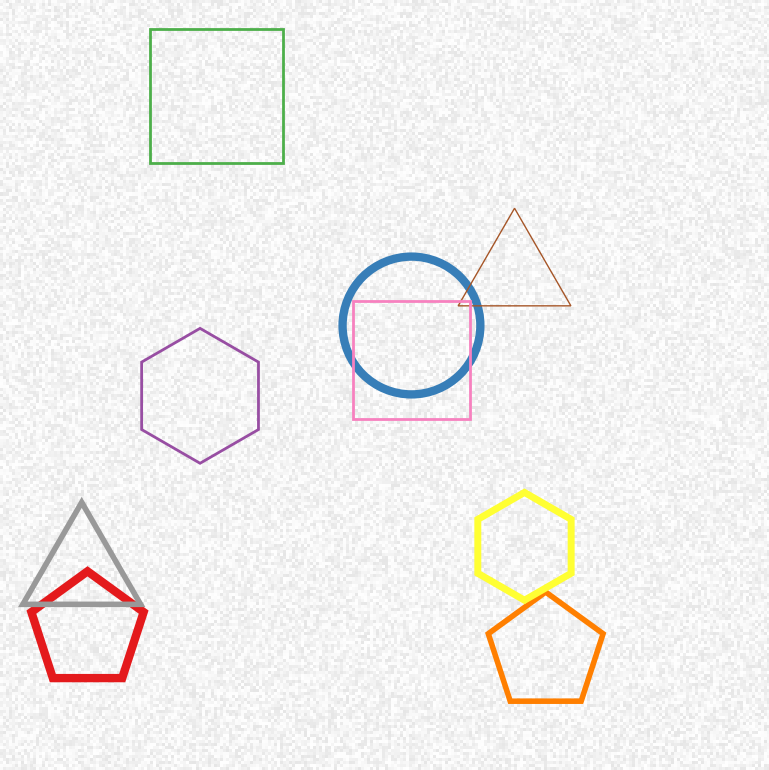[{"shape": "pentagon", "thickness": 3, "radius": 0.38, "center": [0.114, 0.181]}, {"shape": "circle", "thickness": 3, "radius": 0.45, "center": [0.534, 0.577]}, {"shape": "square", "thickness": 1, "radius": 0.43, "center": [0.281, 0.875]}, {"shape": "hexagon", "thickness": 1, "radius": 0.44, "center": [0.26, 0.486]}, {"shape": "pentagon", "thickness": 2, "radius": 0.39, "center": [0.709, 0.153]}, {"shape": "hexagon", "thickness": 2.5, "radius": 0.35, "center": [0.681, 0.29]}, {"shape": "triangle", "thickness": 0.5, "radius": 0.42, "center": [0.668, 0.645]}, {"shape": "square", "thickness": 1, "radius": 0.38, "center": [0.534, 0.532]}, {"shape": "triangle", "thickness": 2, "radius": 0.44, "center": [0.106, 0.259]}]